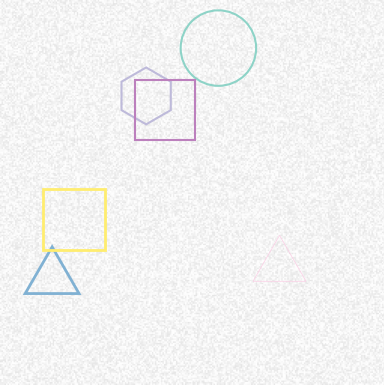[{"shape": "circle", "thickness": 1.5, "radius": 0.49, "center": [0.567, 0.875]}, {"shape": "hexagon", "thickness": 1.5, "radius": 0.37, "center": [0.38, 0.751]}, {"shape": "triangle", "thickness": 2, "radius": 0.4, "center": [0.135, 0.278]}, {"shape": "triangle", "thickness": 0.5, "radius": 0.4, "center": [0.726, 0.309]}, {"shape": "square", "thickness": 1.5, "radius": 0.39, "center": [0.429, 0.714]}, {"shape": "square", "thickness": 2, "radius": 0.4, "center": [0.192, 0.43]}]